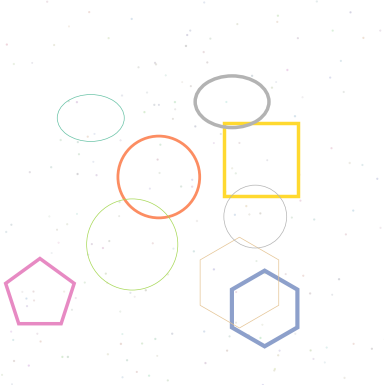[{"shape": "oval", "thickness": 0.5, "radius": 0.44, "center": [0.236, 0.694]}, {"shape": "circle", "thickness": 2, "radius": 0.53, "center": [0.412, 0.54]}, {"shape": "hexagon", "thickness": 3, "radius": 0.49, "center": [0.687, 0.199]}, {"shape": "pentagon", "thickness": 2.5, "radius": 0.47, "center": [0.104, 0.235]}, {"shape": "circle", "thickness": 0.5, "radius": 0.59, "center": [0.343, 0.365]}, {"shape": "square", "thickness": 2.5, "radius": 0.48, "center": [0.678, 0.586]}, {"shape": "hexagon", "thickness": 0.5, "radius": 0.59, "center": [0.622, 0.266]}, {"shape": "oval", "thickness": 2.5, "radius": 0.48, "center": [0.603, 0.736]}, {"shape": "circle", "thickness": 0.5, "radius": 0.41, "center": [0.663, 0.437]}]